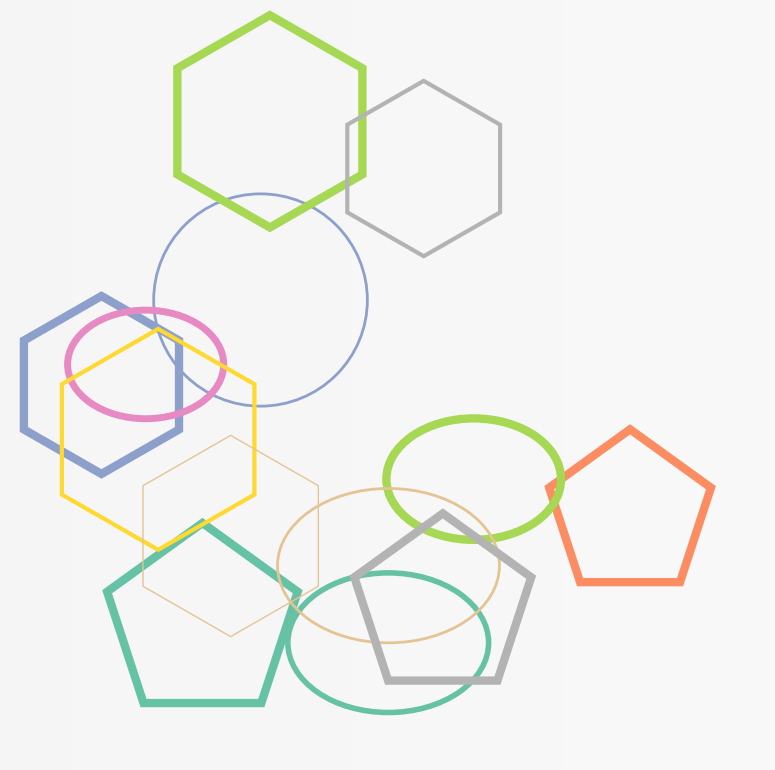[{"shape": "oval", "thickness": 2, "radius": 0.65, "center": [0.501, 0.165]}, {"shape": "pentagon", "thickness": 3, "radius": 0.65, "center": [0.261, 0.192]}, {"shape": "pentagon", "thickness": 3, "radius": 0.55, "center": [0.813, 0.333]}, {"shape": "hexagon", "thickness": 3, "radius": 0.58, "center": [0.131, 0.5]}, {"shape": "circle", "thickness": 1, "radius": 0.69, "center": [0.336, 0.61]}, {"shape": "oval", "thickness": 2.5, "radius": 0.5, "center": [0.188, 0.527]}, {"shape": "oval", "thickness": 3, "radius": 0.56, "center": [0.611, 0.378]}, {"shape": "hexagon", "thickness": 3, "radius": 0.69, "center": [0.348, 0.842]}, {"shape": "hexagon", "thickness": 1.5, "radius": 0.72, "center": [0.204, 0.429]}, {"shape": "hexagon", "thickness": 0.5, "radius": 0.65, "center": [0.298, 0.304]}, {"shape": "oval", "thickness": 1, "radius": 0.72, "center": [0.501, 0.265]}, {"shape": "pentagon", "thickness": 3, "radius": 0.6, "center": [0.571, 0.213]}, {"shape": "hexagon", "thickness": 1.5, "radius": 0.57, "center": [0.547, 0.781]}]